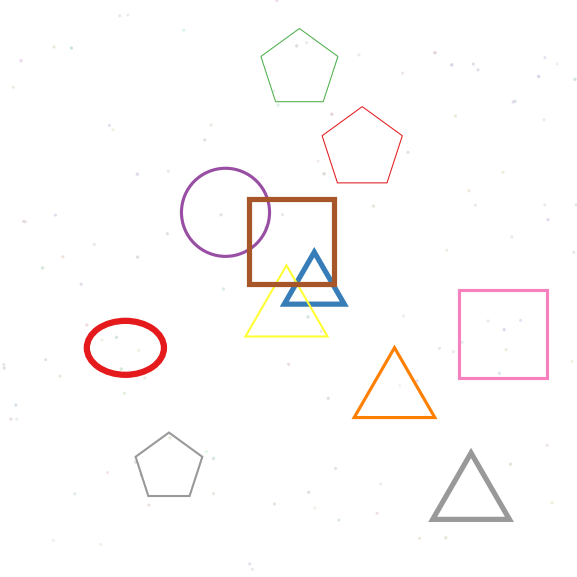[{"shape": "pentagon", "thickness": 0.5, "radius": 0.37, "center": [0.627, 0.742]}, {"shape": "oval", "thickness": 3, "radius": 0.33, "center": [0.217, 0.397]}, {"shape": "triangle", "thickness": 2.5, "radius": 0.3, "center": [0.544, 0.502]}, {"shape": "pentagon", "thickness": 0.5, "radius": 0.35, "center": [0.518, 0.88]}, {"shape": "circle", "thickness": 1.5, "radius": 0.38, "center": [0.39, 0.631]}, {"shape": "triangle", "thickness": 1.5, "radius": 0.4, "center": [0.683, 0.316]}, {"shape": "triangle", "thickness": 1, "radius": 0.41, "center": [0.496, 0.457]}, {"shape": "square", "thickness": 2.5, "radius": 0.37, "center": [0.505, 0.58]}, {"shape": "square", "thickness": 1.5, "radius": 0.38, "center": [0.87, 0.421]}, {"shape": "pentagon", "thickness": 1, "radius": 0.3, "center": [0.293, 0.189]}, {"shape": "triangle", "thickness": 2.5, "radius": 0.38, "center": [0.816, 0.138]}]